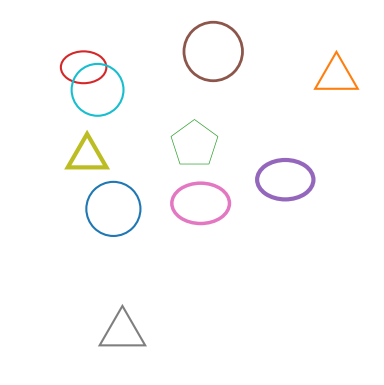[{"shape": "circle", "thickness": 1.5, "radius": 0.35, "center": [0.295, 0.457]}, {"shape": "triangle", "thickness": 1.5, "radius": 0.32, "center": [0.874, 0.801]}, {"shape": "pentagon", "thickness": 0.5, "radius": 0.32, "center": [0.505, 0.626]}, {"shape": "oval", "thickness": 1.5, "radius": 0.3, "center": [0.217, 0.825]}, {"shape": "oval", "thickness": 3, "radius": 0.37, "center": [0.741, 0.533]}, {"shape": "circle", "thickness": 2, "radius": 0.38, "center": [0.554, 0.866]}, {"shape": "oval", "thickness": 2.5, "radius": 0.37, "center": [0.521, 0.472]}, {"shape": "triangle", "thickness": 1.5, "radius": 0.34, "center": [0.318, 0.137]}, {"shape": "triangle", "thickness": 3, "radius": 0.29, "center": [0.226, 0.594]}, {"shape": "circle", "thickness": 1.5, "radius": 0.34, "center": [0.253, 0.767]}]